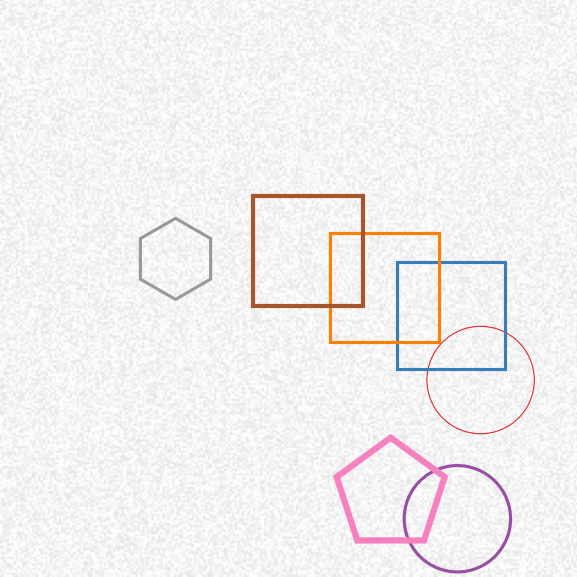[{"shape": "circle", "thickness": 0.5, "radius": 0.46, "center": [0.832, 0.341]}, {"shape": "square", "thickness": 1.5, "radius": 0.47, "center": [0.781, 0.453]}, {"shape": "circle", "thickness": 1.5, "radius": 0.46, "center": [0.792, 0.101]}, {"shape": "square", "thickness": 1.5, "radius": 0.47, "center": [0.666, 0.502]}, {"shape": "square", "thickness": 2, "radius": 0.48, "center": [0.533, 0.565]}, {"shape": "pentagon", "thickness": 3, "radius": 0.49, "center": [0.676, 0.143]}, {"shape": "hexagon", "thickness": 1.5, "radius": 0.35, "center": [0.304, 0.551]}]